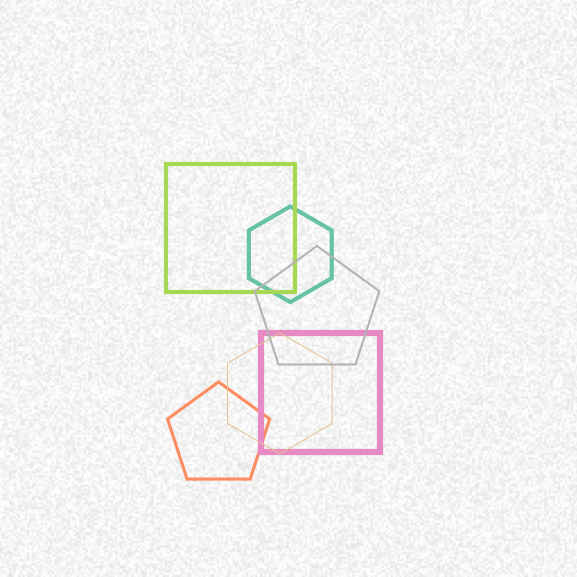[{"shape": "hexagon", "thickness": 2, "radius": 0.41, "center": [0.503, 0.559]}, {"shape": "pentagon", "thickness": 1.5, "radius": 0.46, "center": [0.379, 0.245]}, {"shape": "square", "thickness": 3, "radius": 0.51, "center": [0.554, 0.32]}, {"shape": "square", "thickness": 2, "radius": 0.56, "center": [0.399, 0.605]}, {"shape": "hexagon", "thickness": 0.5, "radius": 0.52, "center": [0.485, 0.318]}, {"shape": "pentagon", "thickness": 1, "radius": 0.57, "center": [0.549, 0.46]}]